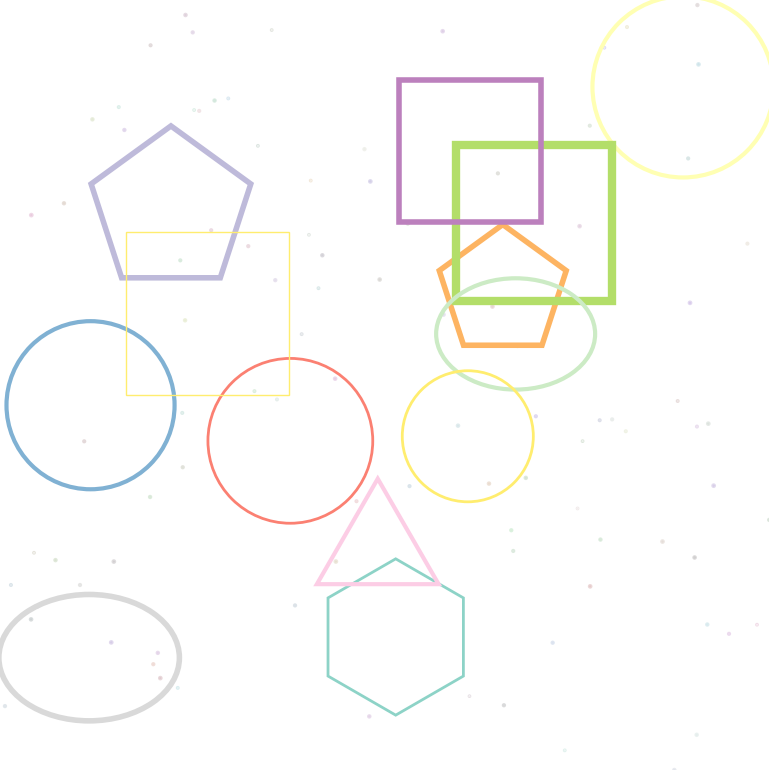[{"shape": "hexagon", "thickness": 1, "radius": 0.51, "center": [0.514, 0.173]}, {"shape": "circle", "thickness": 1.5, "radius": 0.59, "center": [0.887, 0.887]}, {"shape": "pentagon", "thickness": 2, "radius": 0.55, "center": [0.222, 0.727]}, {"shape": "circle", "thickness": 1, "radius": 0.54, "center": [0.377, 0.427]}, {"shape": "circle", "thickness": 1.5, "radius": 0.55, "center": [0.118, 0.474]}, {"shape": "pentagon", "thickness": 2, "radius": 0.43, "center": [0.653, 0.622]}, {"shape": "square", "thickness": 3, "radius": 0.51, "center": [0.693, 0.71]}, {"shape": "triangle", "thickness": 1.5, "radius": 0.46, "center": [0.491, 0.287]}, {"shape": "oval", "thickness": 2, "radius": 0.59, "center": [0.116, 0.146]}, {"shape": "square", "thickness": 2, "radius": 0.46, "center": [0.611, 0.804]}, {"shape": "oval", "thickness": 1.5, "radius": 0.52, "center": [0.67, 0.566]}, {"shape": "circle", "thickness": 1, "radius": 0.43, "center": [0.608, 0.433]}, {"shape": "square", "thickness": 0.5, "radius": 0.53, "center": [0.27, 0.593]}]